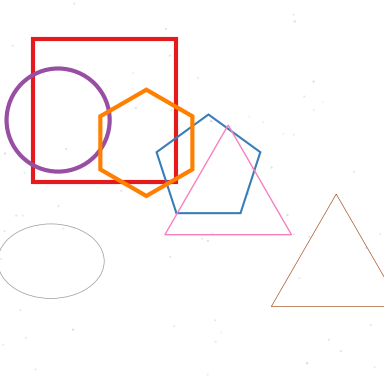[{"shape": "square", "thickness": 3, "radius": 0.93, "center": [0.272, 0.714]}, {"shape": "pentagon", "thickness": 1.5, "radius": 0.71, "center": [0.541, 0.561]}, {"shape": "circle", "thickness": 3, "radius": 0.67, "center": [0.151, 0.688]}, {"shape": "hexagon", "thickness": 3, "radius": 0.69, "center": [0.38, 0.629]}, {"shape": "triangle", "thickness": 0.5, "radius": 0.97, "center": [0.873, 0.301]}, {"shape": "triangle", "thickness": 1, "radius": 0.95, "center": [0.593, 0.485]}, {"shape": "oval", "thickness": 0.5, "radius": 0.69, "center": [0.132, 0.322]}]